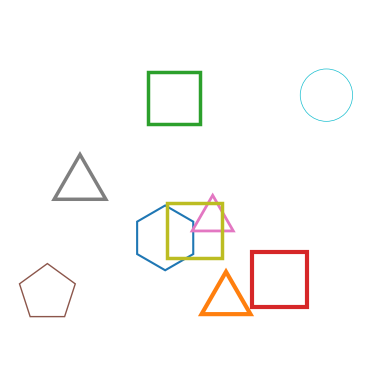[{"shape": "hexagon", "thickness": 1.5, "radius": 0.42, "center": [0.429, 0.382]}, {"shape": "triangle", "thickness": 3, "radius": 0.37, "center": [0.587, 0.221]}, {"shape": "square", "thickness": 2.5, "radius": 0.34, "center": [0.453, 0.745]}, {"shape": "square", "thickness": 3, "radius": 0.36, "center": [0.726, 0.274]}, {"shape": "pentagon", "thickness": 1, "radius": 0.38, "center": [0.123, 0.239]}, {"shape": "triangle", "thickness": 2, "radius": 0.31, "center": [0.552, 0.431]}, {"shape": "triangle", "thickness": 2.5, "radius": 0.39, "center": [0.208, 0.521]}, {"shape": "square", "thickness": 2.5, "radius": 0.35, "center": [0.505, 0.402]}, {"shape": "circle", "thickness": 0.5, "radius": 0.34, "center": [0.848, 0.753]}]